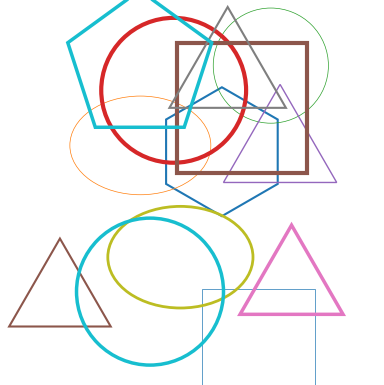[{"shape": "square", "thickness": 0.5, "radius": 0.73, "center": [0.671, 0.102]}, {"shape": "hexagon", "thickness": 1.5, "radius": 0.84, "center": [0.576, 0.606]}, {"shape": "oval", "thickness": 0.5, "radius": 0.92, "center": [0.365, 0.622]}, {"shape": "circle", "thickness": 0.5, "radius": 0.75, "center": [0.703, 0.83]}, {"shape": "circle", "thickness": 3, "radius": 0.94, "center": [0.451, 0.765]}, {"shape": "triangle", "thickness": 1, "radius": 0.85, "center": [0.727, 0.611]}, {"shape": "square", "thickness": 3, "radius": 0.84, "center": [0.628, 0.719]}, {"shape": "triangle", "thickness": 1.5, "radius": 0.76, "center": [0.156, 0.228]}, {"shape": "triangle", "thickness": 2.5, "radius": 0.77, "center": [0.757, 0.261]}, {"shape": "triangle", "thickness": 1.5, "radius": 0.87, "center": [0.591, 0.807]}, {"shape": "oval", "thickness": 2, "radius": 0.94, "center": [0.469, 0.332]}, {"shape": "pentagon", "thickness": 2.5, "radius": 0.98, "center": [0.363, 0.828]}, {"shape": "circle", "thickness": 2.5, "radius": 0.95, "center": [0.39, 0.243]}]